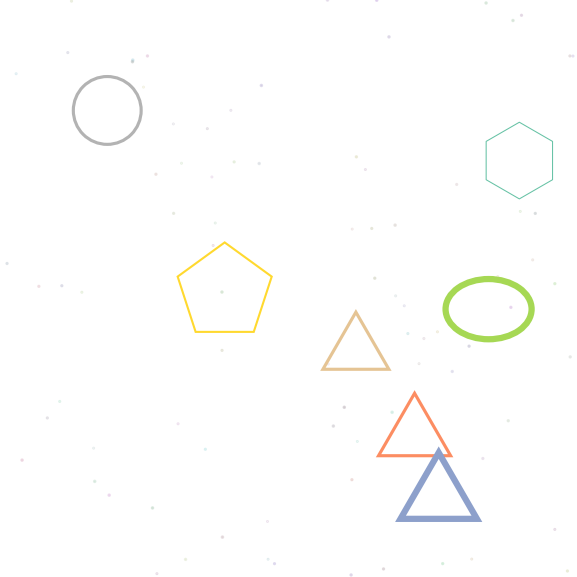[{"shape": "hexagon", "thickness": 0.5, "radius": 0.33, "center": [0.899, 0.721]}, {"shape": "triangle", "thickness": 1.5, "radius": 0.36, "center": [0.718, 0.246]}, {"shape": "triangle", "thickness": 3, "radius": 0.38, "center": [0.76, 0.139]}, {"shape": "oval", "thickness": 3, "radius": 0.37, "center": [0.846, 0.464]}, {"shape": "pentagon", "thickness": 1, "radius": 0.43, "center": [0.389, 0.494]}, {"shape": "triangle", "thickness": 1.5, "radius": 0.33, "center": [0.616, 0.393]}, {"shape": "circle", "thickness": 1.5, "radius": 0.29, "center": [0.186, 0.808]}]